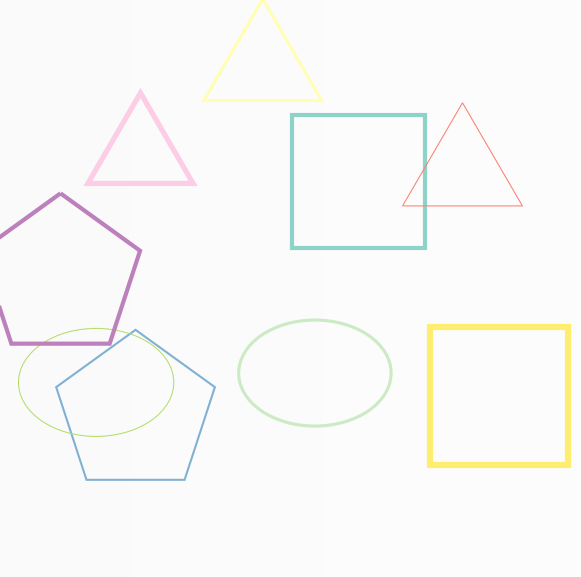[{"shape": "square", "thickness": 2, "radius": 0.58, "center": [0.617, 0.686]}, {"shape": "triangle", "thickness": 1.5, "radius": 0.59, "center": [0.452, 0.884]}, {"shape": "triangle", "thickness": 0.5, "radius": 0.6, "center": [0.796, 0.702]}, {"shape": "pentagon", "thickness": 1, "radius": 0.72, "center": [0.233, 0.284]}, {"shape": "oval", "thickness": 0.5, "radius": 0.67, "center": [0.165, 0.337]}, {"shape": "triangle", "thickness": 2.5, "radius": 0.52, "center": [0.242, 0.734]}, {"shape": "pentagon", "thickness": 2, "radius": 0.72, "center": [0.104, 0.52]}, {"shape": "oval", "thickness": 1.5, "radius": 0.66, "center": [0.542, 0.353]}, {"shape": "square", "thickness": 3, "radius": 0.6, "center": [0.859, 0.313]}]